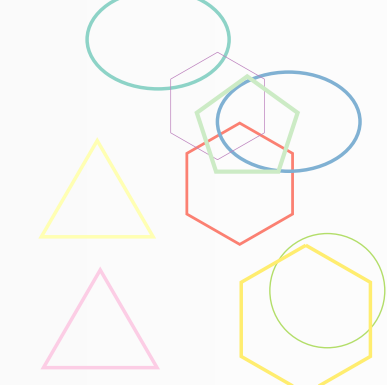[{"shape": "oval", "thickness": 2.5, "radius": 0.92, "center": [0.408, 0.897]}, {"shape": "triangle", "thickness": 2.5, "radius": 0.83, "center": [0.251, 0.468]}, {"shape": "hexagon", "thickness": 2, "radius": 0.79, "center": [0.619, 0.523]}, {"shape": "oval", "thickness": 2.5, "radius": 0.92, "center": [0.745, 0.684]}, {"shape": "circle", "thickness": 1, "radius": 0.74, "center": [0.845, 0.245]}, {"shape": "triangle", "thickness": 2.5, "radius": 0.85, "center": [0.259, 0.13]}, {"shape": "hexagon", "thickness": 0.5, "radius": 0.7, "center": [0.561, 0.725]}, {"shape": "pentagon", "thickness": 3, "radius": 0.68, "center": [0.638, 0.665]}, {"shape": "hexagon", "thickness": 2.5, "radius": 0.96, "center": [0.789, 0.17]}]